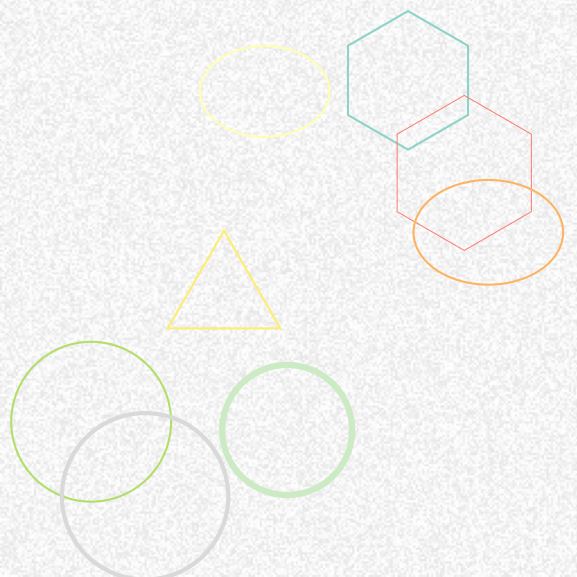[{"shape": "hexagon", "thickness": 1, "radius": 0.6, "center": [0.706, 0.86]}, {"shape": "oval", "thickness": 1, "radius": 0.56, "center": [0.458, 0.841]}, {"shape": "hexagon", "thickness": 0.5, "radius": 0.67, "center": [0.804, 0.7]}, {"shape": "oval", "thickness": 1, "radius": 0.65, "center": [0.846, 0.597]}, {"shape": "circle", "thickness": 1, "radius": 0.69, "center": [0.158, 0.269]}, {"shape": "circle", "thickness": 2, "radius": 0.72, "center": [0.251, 0.14]}, {"shape": "circle", "thickness": 3, "radius": 0.56, "center": [0.497, 0.255]}, {"shape": "triangle", "thickness": 1, "radius": 0.56, "center": [0.388, 0.487]}]